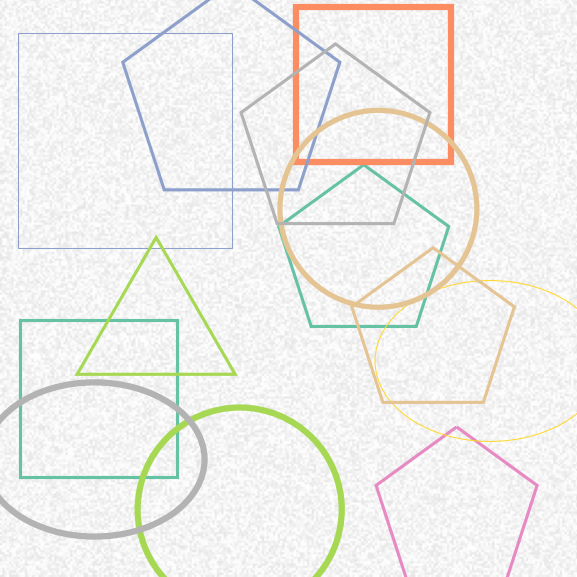[{"shape": "square", "thickness": 1.5, "radius": 0.68, "center": [0.17, 0.31]}, {"shape": "pentagon", "thickness": 1.5, "radius": 0.77, "center": [0.63, 0.559]}, {"shape": "square", "thickness": 3, "radius": 0.67, "center": [0.647, 0.853]}, {"shape": "square", "thickness": 0.5, "radius": 0.93, "center": [0.217, 0.756]}, {"shape": "pentagon", "thickness": 1.5, "radius": 0.99, "center": [0.401, 0.83]}, {"shape": "pentagon", "thickness": 1.5, "radius": 0.73, "center": [0.791, 0.113]}, {"shape": "circle", "thickness": 3, "radius": 0.88, "center": [0.415, 0.117]}, {"shape": "triangle", "thickness": 1.5, "radius": 0.79, "center": [0.27, 0.43]}, {"shape": "oval", "thickness": 0.5, "radius": 1.0, "center": [0.848, 0.374]}, {"shape": "circle", "thickness": 2.5, "radius": 0.85, "center": [0.655, 0.638]}, {"shape": "pentagon", "thickness": 1.5, "radius": 0.74, "center": [0.75, 0.422]}, {"shape": "pentagon", "thickness": 1.5, "radius": 0.86, "center": [0.581, 0.751]}, {"shape": "oval", "thickness": 3, "radius": 0.95, "center": [0.164, 0.204]}]